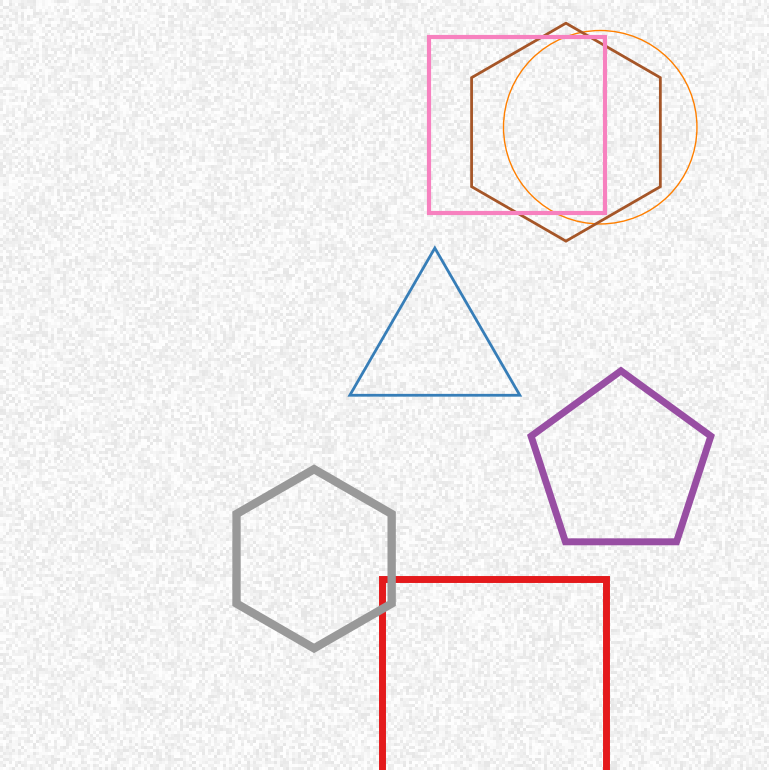[{"shape": "square", "thickness": 2.5, "radius": 0.73, "center": [0.641, 0.102]}, {"shape": "triangle", "thickness": 1, "radius": 0.64, "center": [0.565, 0.55]}, {"shape": "pentagon", "thickness": 2.5, "radius": 0.61, "center": [0.806, 0.396]}, {"shape": "circle", "thickness": 0.5, "radius": 0.63, "center": [0.78, 0.835]}, {"shape": "hexagon", "thickness": 1, "radius": 0.71, "center": [0.735, 0.828]}, {"shape": "square", "thickness": 1.5, "radius": 0.57, "center": [0.671, 0.838]}, {"shape": "hexagon", "thickness": 3, "radius": 0.58, "center": [0.408, 0.274]}]